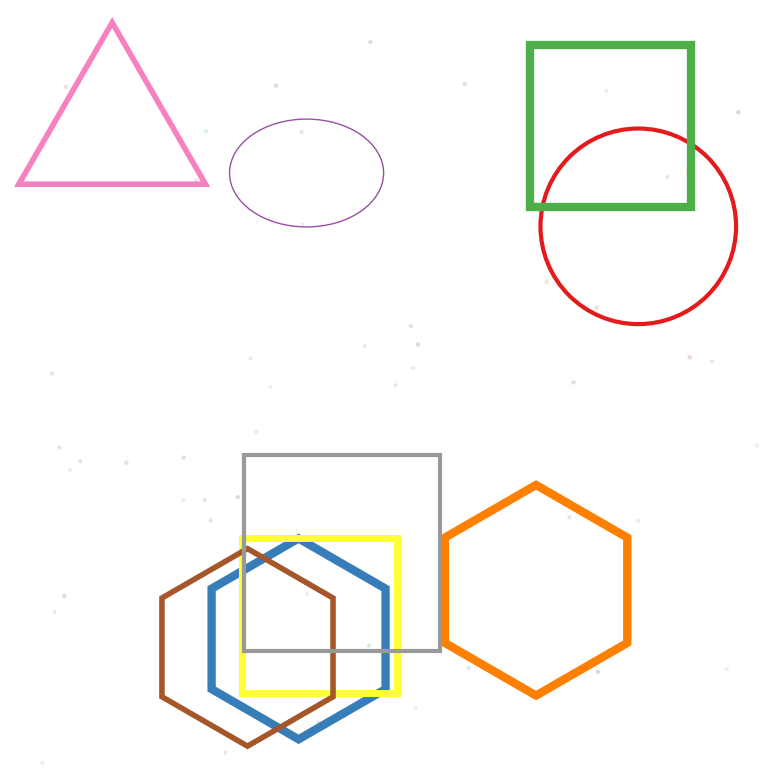[{"shape": "circle", "thickness": 1.5, "radius": 0.64, "center": [0.829, 0.706]}, {"shape": "hexagon", "thickness": 3, "radius": 0.65, "center": [0.388, 0.17]}, {"shape": "square", "thickness": 3, "radius": 0.52, "center": [0.793, 0.836]}, {"shape": "oval", "thickness": 0.5, "radius": 0.5, "center": [0.398, 0.775]}, {"shape": "hexagon", "thickness": 3, "radius": 0.68, "center": [0.696, 0.233]}, {"shape": "square", "thickness": 2.5, "radius": 0.5, "center": [0.415, 0.201]}, {"shape": "hexagon", "thickness": 2, "radius": 0.64, "center": [0.321, 0.159]}, {"shape": "triangle", "thickness": 2, "radius": 0.7, "center": [0.146, 0.831]}, {"shape": "square", "thickness": 1.5, "radius": 0.64, "center": [0.444, 0.282]}]